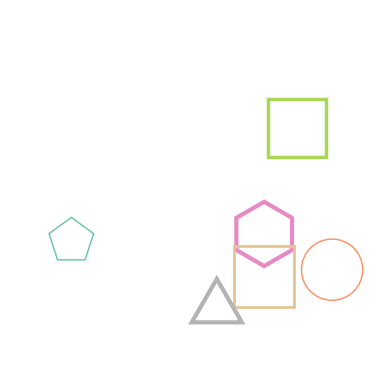[{"shape": "pentagon", "thickness": 1, "radius": 0.3, "center": [0.185, 0.374]}, {"shape": "circle", "thickness": 1, "radius": 0.4, "center": [0.863, 0.3]}, {"shape": "hexagon", "thickness": 3, "radius": 0.42, "center": [0.686, 0.392]}, {"shape": "square", "thickness": 2.5, "radius": 0.38, "center": [0.771, 0.667]}, {"shape": "square", "thickness": 2, "radius": 0.39, "center": [0.685, 0.282]}, {"shape": "triangle", "thickness": 3, "radius": 0.38, "center": [0.563, 0.2]}]